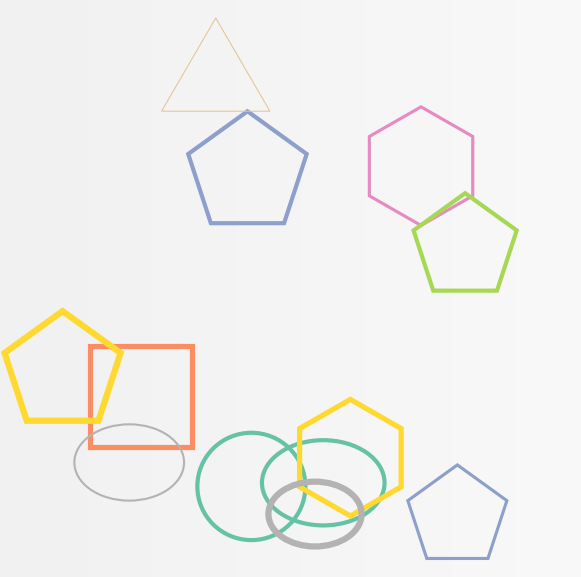[{"shape": "circle", "thickness": 2, "radius": 0.46, "center": [0.432, 0.157]}, {"shape": "oval", "thickness": 2, "radius": 0.53, "center": [0.556, 0.163]}, {"shape": "square", "thickness": 2.5, "radius": 0.44, "center": [0.242, 0.312]}, {"shape": "pentagon", "thickness": 1.5, "radius": 0.45, "center": [0.787, 0.105]}, {"shape": "pentagon", "thickness": 2, "radius": 0.54, "center": [0.426, 0.699]}, {"shape": "hexagon", "thickness": 1.5, "radius": 0.51, "center": [0.724, 0.711]}, {"shape": "pentagon", "thickness": 2, "radius": 0.47, "center": [0.8, 0.571]}, {"shape": "pentagon", "thickness": 3, "radius": 0.52, "center": [0.108, 0.355]}, {"shape": "hexagon", "thickness": 2.5, "radius": 0.5, "center": [0.603, 0.207]}, {"shape": "triangle", "thickness": 0.5, "radius": 0.54, "center": [0.371, 0.86]}, {"shape": "oval", "thickness": 1, "radius": 0.47, "center": [0.222, 0.198]}, {"shape": "oval", "thickness": 3, "radius": 0.4, "center": [0.542, 0.109]}]